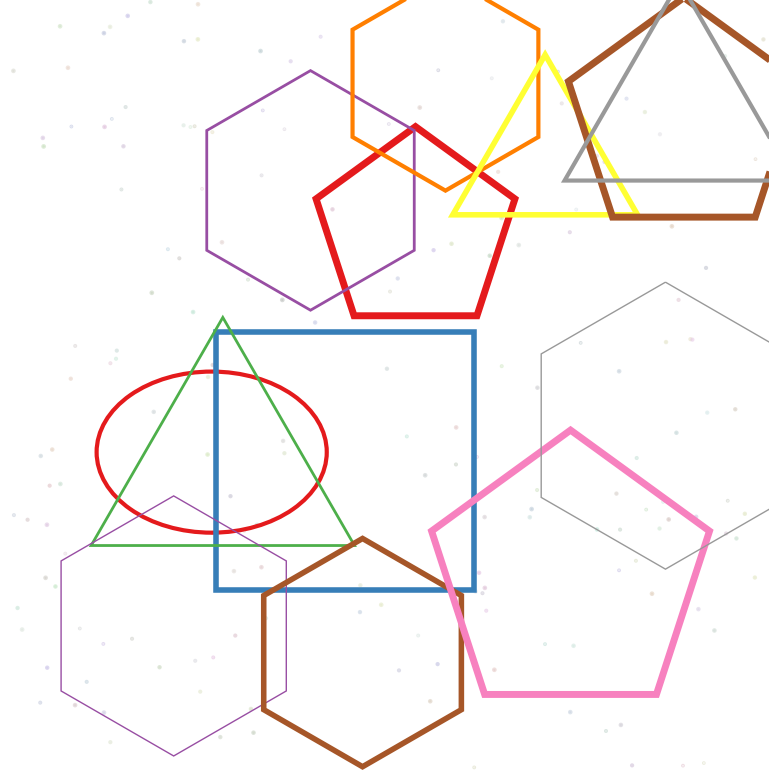[{"shape": "oval", "thickness": 1.5, "radius": 0.75, "center": [0.275, 0.413]}, {"shape": "pentagon", "thickness": 2.5, "radius": 0.68, "center": [0.54, 0.7]}, {"shape": "square", "thickness": 2, "radius": 0.84, "center": [0.448, 0.401]}, {"shape": "triangle", "thickness": 1, "radius": 0.99, "center": [0.289, 0.39]}, {"shape": "hexagon", "thickness": 1, "radius": 0.78, "center": [0.403, 0.753]}, {"shape": "hexagon", "thickness": 0.5, "radius": 0.84, "center": [0.226, 0.187]}, {"shape": "hexagon", "thickness": 1.5, "radius": 0.7, "center": [0.579, 0.892]}, {"shape": "triangle", "thickness": 2, "radius": 0.69, "center": [0.708, 0.79]}, {"shape": "pentagon", "thickness": 2.5, "radius": 0.79, "center": [0.888, 0.846]}, {"shape": "hexagon", "thickness": 2, "radius": 0.74, "center": [0.471, 0.152]}, {"shape": "pentagon", "thickness": 2.5, "radius": 0.95, "center": [0.741, 0.252]}, {"shape": "hexagon", "thickness": 0.5, "radius": 0.93, "center": [0.864, 0.447]}, {"shape": "triangle", "thickness": 1.5, "radius": 0.86, "center": [0.882, 0.852]}]